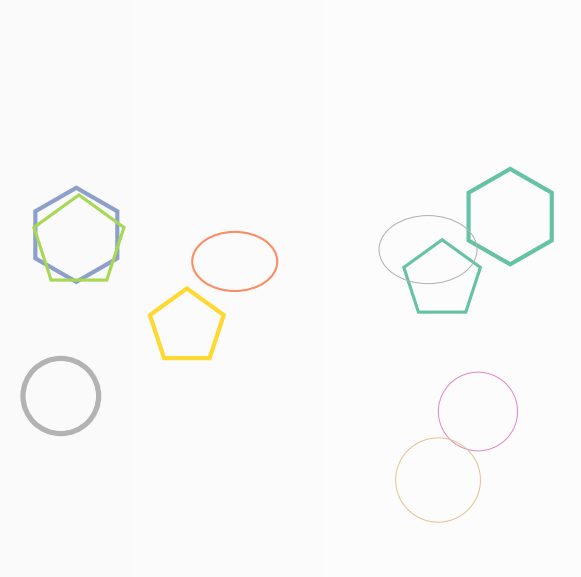[{"shape": "pentagon", "thickness": 1.5, "radius": 0.35, "center": [0.761, 0.515]}, {"shape": "hexagon", "thickness": 2, "radius": 0.41, "center": [0.878, 0.624]}, {"shape": "oval", "thickness": 1, "radius": 0.37, "center": [0.404, 0.546]}, {"shape": "hexagon", "thickness": 2, "radius": 0.41, "center": [0.131, 0.593]}, {"shape": "circle", "thickness": 0.5, "radius": 0.34, "center": [0.822, 0.287]}, {"shape": "pentagon", "thickness": 1.5, "radius": 0.41, "center": [0.136, 0.58]}, {"shape": "pentagon", "thickness": 2, "radius": 0.33, "center": [0.321, 0.433]}, {"shape": "circle", "thickness": 0.5, "radius": 0.36, "center": [0.754, 0.168]}, {"shape": "circle", "thickness": 2.5, "radius": 0.33, "center": [0.105, 0.313]}, {"shape": "oval", "thickness": 0.5, "radius": 0.42, "center": [0.736, 0.567]}]